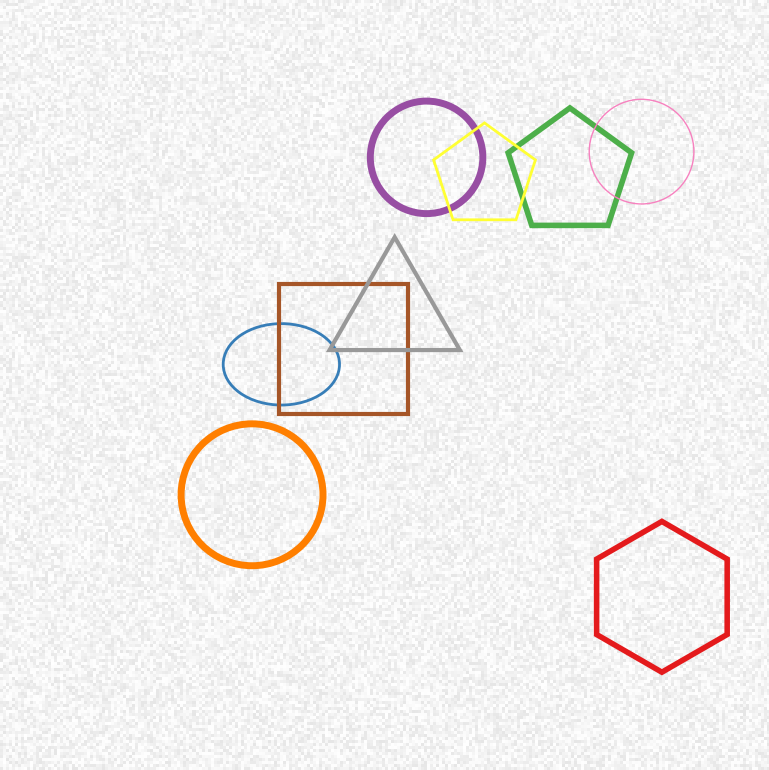[{"shape": "hexagon", "thickness": 2, "radius": 0.49, "center": [0.86, 0.225]}, {"shape": "oval", "thickness": 1, "radius": 0.38, "center": [0.365, 0.527]}, {"shape": "pentagon", "thickness": 2, "radius": 0.42, "center": [0.74, 0.776]}, {"shape": "circle", "thickness": 2.5, "radius": 0.37, "center": [0.554, 0.796]}, {"shape": "circle", "thickness": 2.5, "radius": 0.46, "center": [0.327, 0.357]}, {"shape": "pentagon", "thickness": 1, "radius": 0.35, "center": [0.629, 0.771]}, {"shape": "square", "thickness": 1.5, "radius": 0.42, "center": [0.446, 0.547]}, {"shape": "circle", "thickness": 0.5, "radius": 0.34, "center": [0.833, 0.803]}, {"shape": "triangle", "thickness": 1.5, "radius": 0.49, "center": [0.513, 0.594]}]